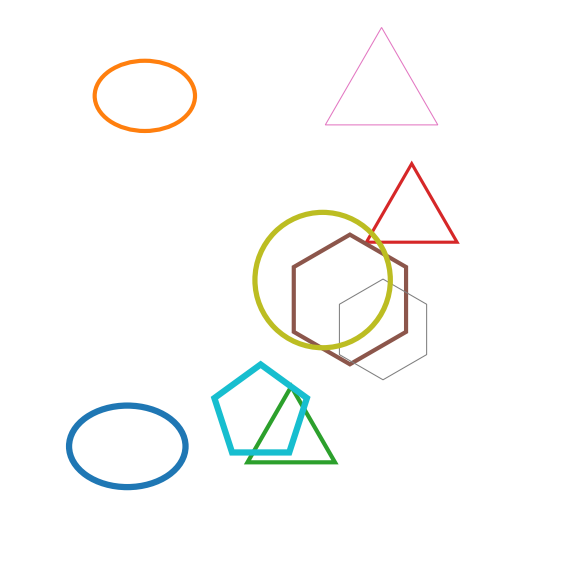[{"shape": "oval", "thickness": 3, "radius": 0.5, "center": [0.22, 0.226]}, {"shape": "oval", "thickness": 2, "radius": 0.43, "center": [0.251, 0.833]}, {"shape": "triangle", "thickness": 2, "radius": 0.44, "center": [0.504, 0.242]}, {"shape": "triangle", "thickness": 1.5, "radius": 0.45, "center": [0.713, 0.625]}, {"shape": "hexagon", "thickness": 2, "radius": 0.56, "center": [0.606, 0.481]}, {"shape": "triangle", "thickness": 0.5, "radius": 0.56, "center": [0.661, 0.839]}, {"shape": "hexagon", "thickness": 0.5, "radius": 0.44, "center": [0.663, 0.429]}, {"shape": "circle", "thickness": 2.5, "radius": 0.59, "center": [0.559, 0.514]}, {"shape": "pentagon", "thickness": 3, "radius": 0.42, "center": [0.451, 0.284]}]